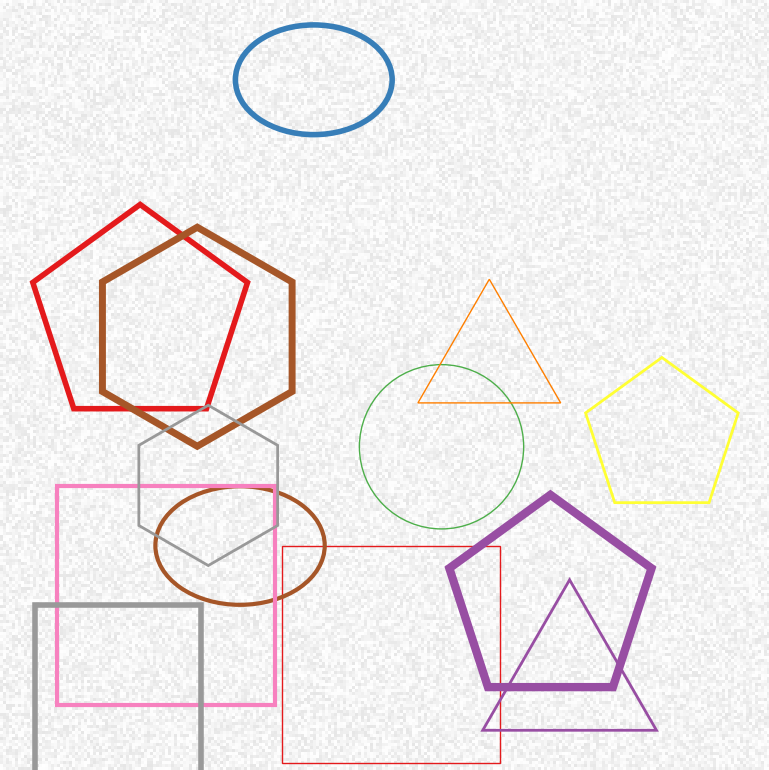[{"shape": "square", "thickness": 0.5, "radius": 0.71, "center": [0.508, 0.15]}, {"shape": "pentagon", "thickness": 2, "radius": 0.73, "center": [0.182, 0.588]}, {"shape": "oval", "thickness": 2, "radius": 0.51, "center": [0.408, 0.896]}, {"shape": "circle", "thickness": 0.5, "radius": 0.53, "center": [0.573, 0.42]}, {"shape": "triangle", "thickness": 1, "radius": 0.65, "center": [0.74, 0.117]}, {"shape": "pentagon", "thickness": 3, "radius": 0.69, "center": [0.715, 0.219]}, {"shape": "triangle", "thickness": 0.5, "radius": 0.54, "center": [0.635, 0.53]}, {"shape": "pentagon", "thickness": 1, "radius": 0.52, "center": [0.86, 0.432]}, {"shape": "hexagon", "thickness": 2.5, "radius": 0.71, "center": [0.256, 0.563]}, {"shape": "oval", "thickness": 1.5, "radius": 0.55, "center": [0.312, 0.291]}, {"shape": "square", "thickness": 1.5, "radius": 0.71, "center": [0.216, 0.227]}, {"shape": "hexagon", "thickness": 1, "radius": 0.52, "center": [0.27, 0.37]}, {"shape": "square", "thickness": 2, "radius": 0.54, "center": [0.153, 0.106]}]